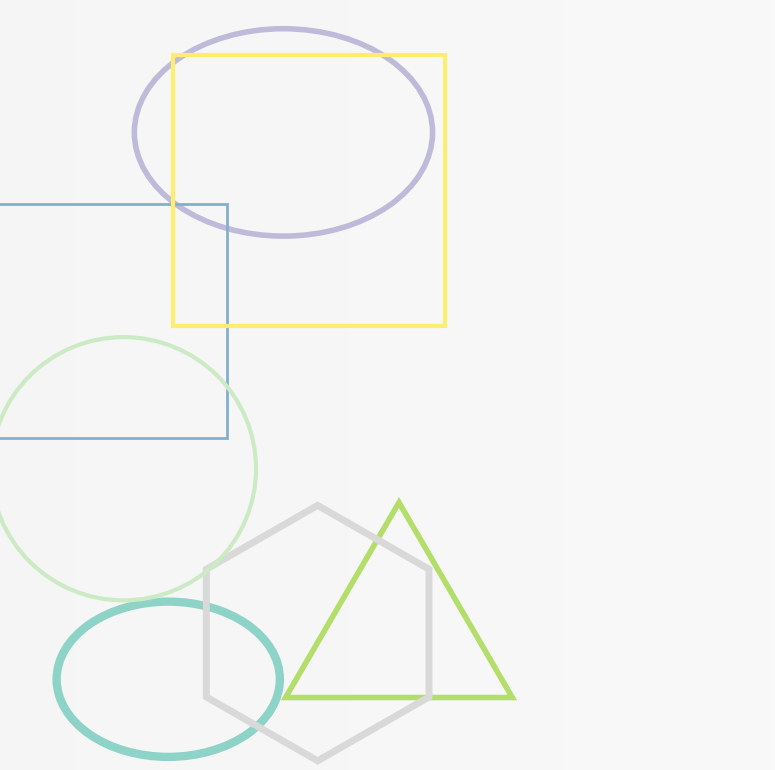[{"shape": "oval", "thickness": 3, "radius": 0.72, "center": [0.217, 0.118]}, {"shape": "oval", "thickness": 2, "radius": 0.96, "center": [0.366, 0.828]}, {"shape": "square", "thickness": 1, "radius": 0.76, "center": [0.142, 0.583]}, {"shape": "triangle", "thickness": 2, "radius": 0.84, "center": [0.515, 0.179]}, {"shape": "hexagon", "thickness": 2.5, "radius": 0.83, "center": [0.41, 0.178]}, {"shape": "circle", "thickness": 1.5, "radius": 0.85, "center": [0.159, 0.391]}, {"shape": "square", "thickness": 1.5, "radius": 0.88, "center": [0.399, 0.753]}]